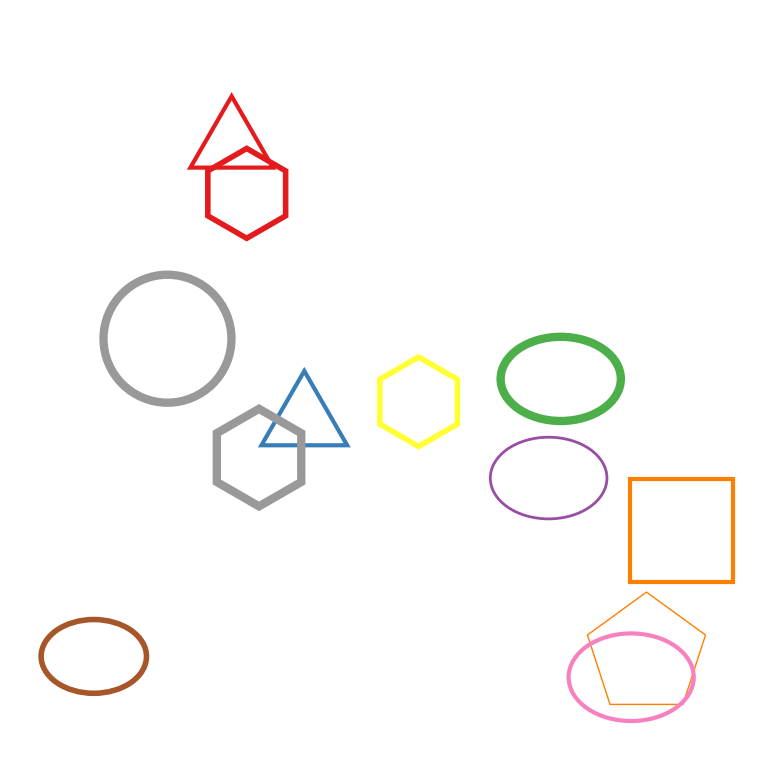[{"shape": "triangle", "thickness": 1.5, "radius": 0.31, "center": [0.301, 0.813]}, {"shape": "hexagon", "thickness": 2, "radius": 0.29, "center": [0.32, 0.749]}, {"shape": "triangle", "thickness": 1.5, "radius": 0.32, "center": [0.395, 0.454]}, {"shape": "oval", "thickness": 3, "radius": 0.39, "center": [0.728, 0.508]}, {"shape": "oval", "thickness": 1, "radius": 0.38, "center": [0.712, 0.379]}, {"shape": "square", "thickness": 1.5, "radius": 0.33, "center": [0.885, 0.311]}, {"shape": "pentagon", "thickness": 0.5, "radius": 0.4, "center": [0.84, 0.15]}, {"shape": "hexagon", "thickness": 2, "radius": 0.29, "center": [0.544, 0.478]}, {"shape": "oval", "thickness": 2, "radius": 0.34, "center": [0.122, 0.148]}, {"shape": "oval", "thickness": 1.5, "radius": 0.41, "center": [0.82, 0.12]}, {"shape": "hexagon", "thickness": 3, "radius": 0.32, "center": [0.336, 0.406]}, {"shape": "circle", "thickness": 3, "radius": 0.42, "center": [0.217, 0.56]}]